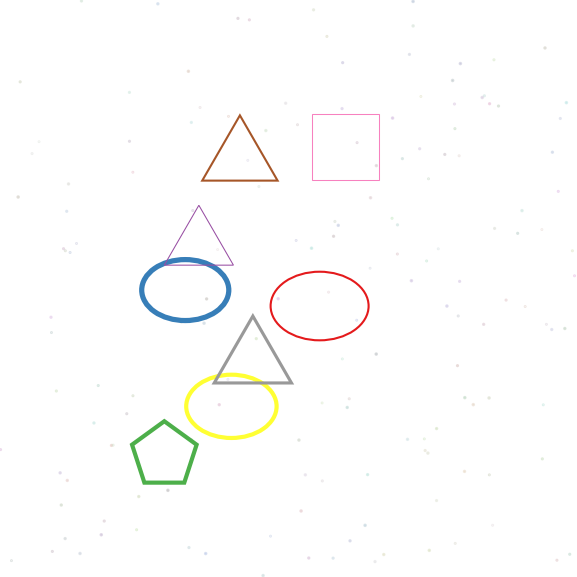[{"shape": "oval", "thickness": 1, "radius": 0.42, "center": [0.553, 0.469]}, {"shape": "oval", "thickness": 2.5, "radius": 0.38, "center": [0.321, 0.497]}, {"shape": "pentagon", "thickness": 2, "radius": 0.29, "center": [0.285, 0.211]}, {"shape": "triangle", "thickness": 0.5, "radius": 0.35, "center": [0.344, 0.575]}, {"shape": "oval", "thickness": 2, "radius": 0.39, "center": [0.401, 0.296]}, {"shape": "triangle", "thickness": 1, "radius": 0.38, "center": [0.415, 0.724]}, {"shape": "square", "thickness": 0.5, "radius": 0.29, "center": [0.598, 0.745]}, {"shape": "triangle", "thickness": 1.5, "radius": 0.39, "center": [0.438, 0.375]}]